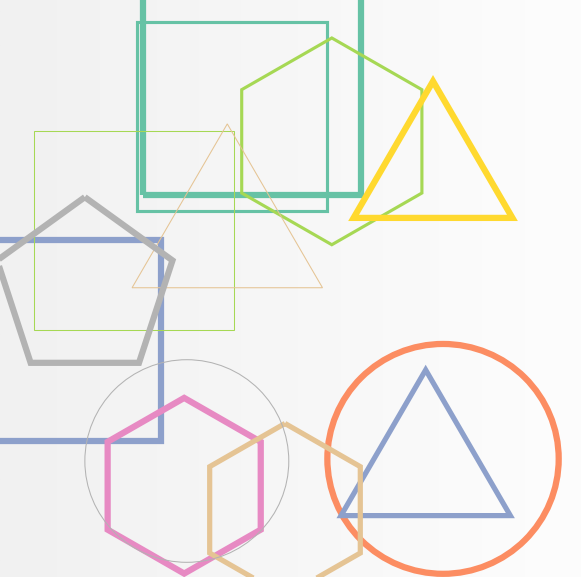[{"shape": "square", "thickness": 1.5, "radius": 0.82, "center": [0.399, 0.797]}, {"shape": "square", "thickness": 3, "radius": 0.94, "center": [0.434, 0.849]}, {"shape": "circle", "thickness": 3, "radius": 1.0, "center": [0.762, 0.205]}, {"shape": "triangle", "thickness": 2.5, "radius": 0.84, "center": [0.732, 0.19]}, {"shape": "square", "thickness": 3, "radius": 0.87, "center": [0.103, 0.409]}, {"shape": "hexagon", "thickness": 3, "radius": 0.76, "center": [0.317, 0.158]}, {"shape": "square", "thickness": 0.5, "radius": 0.86, "center": [0.231, 0.6]}, {"shape": "hexagon", "thickness": 1.5, "radius": 0.89, "center": [0.571, 0.754]}, {"shape": "triangle", "thickness": 3, "radius": 0.79, "center": [0.745, 0.701]}, {"shape": "hexagon", "thickness": 2.5, "radius": 0.75, "center": [0.49, 0.116]}, {"shape": "triangle", "thickness": 0.5, "radius": 0.95, "center": [0.391, 0.595]}, {"shape": "pentagon", "thickness": 3, "radius": 0.79, "center": [0.146, 0.499]}, {"shape": "circle", "thickness": 0.5, "radius": 0.88, "center": [0.321, 0.201]}]